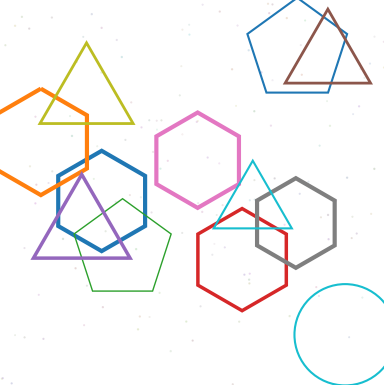[{"shape": "pentagon", "thickness": 1.5, "radius": 0.68, "center": [0.772, 0.87]}, {"shape": "hexagon", "thickness": 3, "radius": 0.65, "center": [0.264, 0.478]}, {"shape": "hexagon", "thickness": 3, "radius": 0.69, "center": [0.106, 0.631]}, {"shape": "pentagon", "thickness": 1, "radius": 0.66, "center": [0.318, 0.351]}, {"shape": "hexagon", "thickness": 2.5, "radius": 0.66, "center": [0.629, 0.326]}, {"shape": "triangle", "thickness": 2.5, "radius": 0.72, "center": [0.212, 0.402]}, {"shape": "triangle", "thickness": 2, "radius": 0.64, "center": [0.852, 0.848]}, {"shape": "hexagon", "thickness": 3, "radius": 0.62, "center": [0.513, 0.584]}, {"shape": "hexagon", "thickness": 3, "radius": 0.58, "center": [0.768, 0.421]}, {"shape": "triangle", "thickness": 2, "radius": 0.7, "center": [0.225, 0.749]}, {"shape": "triangle", "thickness": 1.5, "radius": 0.59, "center": [0.657, 0.465]}, {"shape": "circle", "thickness": 1.5, "radius": 0.66, "center": [0.896, 0.13]}]